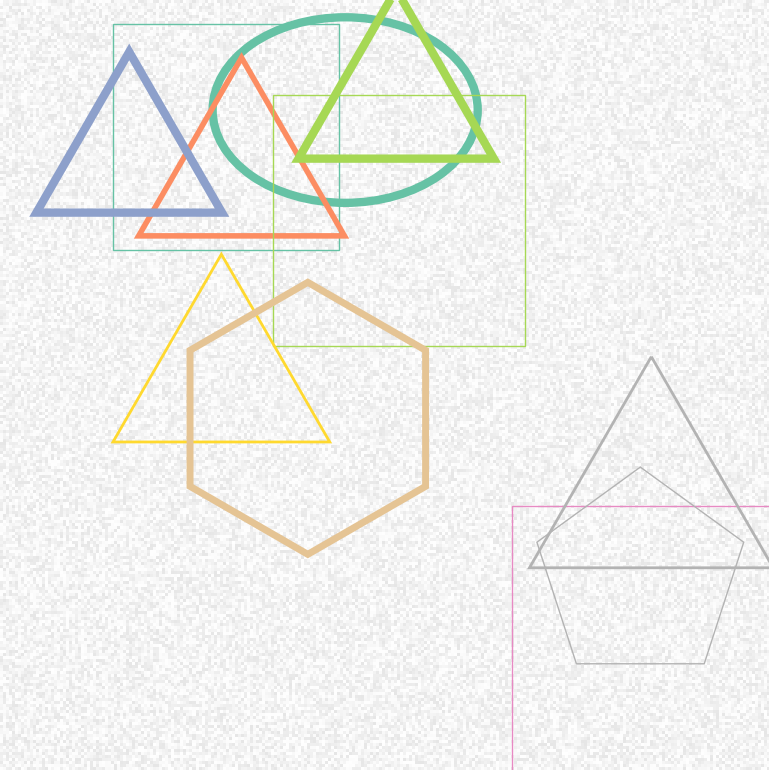[{"shape": "oval", "thickness": 3, "radius": 0.86, "center": [0.448, 0.857]}, {"shape": "square", "thickness": 0.5, "radius": 0.73, "center": [0.293, 0.823]}, {"shape": "triangle", "thickness": 2, "radius": 0.77, "center": [0.314, 0.771]}, {"shape": "triangle", "thickness": 3, "radius": 0.7, "center": [0.168, 0.793]}, {"shape": "square", "thickness": 0.5, "radius": 0.93, "center": [0.851, 0.157]}, {"shape": "triangle", "thickness": 3, "radius": 0.73, "center": [0.515, 0.867]}, {"shape": "square", "thickness": 0.5, "radius": 0.82, "center": [0.518, 0.714]}, {"shape": "triangle", "thickness": 1, "radius": 0.81, "center": [0.287, 0.507]}, {"shape": "hexagon", "thickness": 2.5, "radius": 0.88, "center": [0.4, 0.457]}, {"shape": "pentagon", "thickness": 0.5, "radius": 0.71, "center": [0.832, 0.252]}, {"shape": "triangle", "thickness": 1, "radius": 0.91, "center": [0.846, 0.354]}]